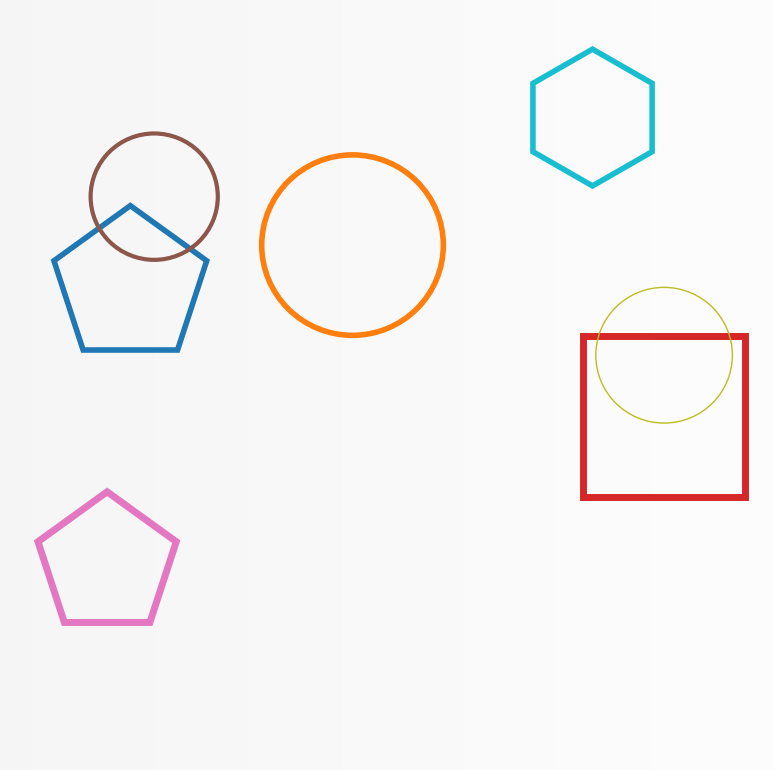[{"shape": "pentagon", "thickness": 2, "radius": 0.52, "center": [0.168, 0.629]}, {"shape": "circle", "thickness": 2, "radius": 0.59, "center": [0.455, 0.682]}, {"shape": "square", "thickness": 2.5, "radius": 0.52, "center": [0.857, 0.459]}, {"shape": "circle", "thickness": 1.5, "radius": 0.41, "center": [0.199, 0.745]}, {"shape": "pentagon", "thickness": 2.5, "radius": 0.47, "center": [0.138, 0.267]}, {"shape": "circle", "thickness": 0.5, "radius": 0.44, "center": [0.857, 0.539]}, {"shape": "hexagon", "thickness": 2, "radius": 0.44, "center": [0.765, 0.847]}]